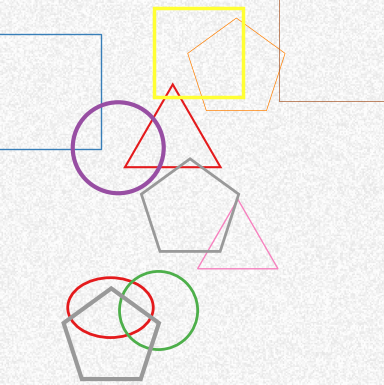[{"shape": "triangle", "thickness": 1.5, "radius": 0.72, "center": [0.449, 0.637]}, {"shape": "oval", "thickness": 2, "radius": 0.56, "center": [0.287, 0.201]}, {"shape": "square", "thickness": 1, "radius": 0.75, "center": [0.112, 0.762]}, {"shape": "circle", "thickness": 2, "radius": 0.51, "center": [0.412, 0.194]}, {"shape": "circle", "thickness": 3, "radius": 0.59, "center": [0.307, 0.616]}, {"shape": "pentagon", "thickness": 0.5, "radius": 0.66, "center": [0.614, 0.82]}, {"shape": "square", "thickness": 2.5, "radius": 0.58, "center": [0.515, 0.864]}, {"shape": "square", "thickness": 0.5, "radius": 0.69, "center": [0.861, 0.875]}, {"shape": "triangle", "thickness": 1, "radius": 0.6, "center": [0.618, 0.362]}, {"shape": "pentagon", "thickness": 3, "radius": 0.65, "center": [0.289, 0.121]}, {"shape": "pentagon", "thickness": 2, "radius": 0.66, "center": [0.494, 0.455]}]